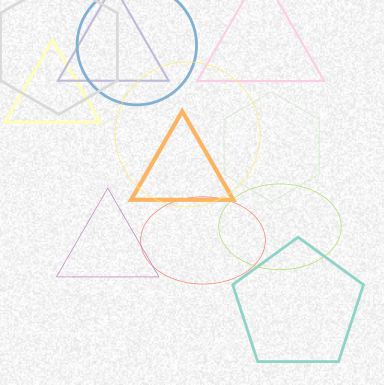[{"shape": "pentagon", "thickness": 2, "radius": 0.89, "center": [0.774, 0.205]}, {"shape": "triangle", "thickness": 2, "radius": 0.72, "center": [0.136, 0.753]}, {"shape": "triangle", "thickness": 1.5, "radius": 0.83, "center": [0.294, 0.873]}, {"shape": "oval", "thickness": 0.5, "radius": 0.81, "center": [0.527, 0.375]}, {"shape": "circle", "thickness": 2, "radius": 0.78, "center": [0.355, 0.883]}, {"shape": "triangle", "thickness": 3, "radius": 0.77, "center": [0.473, 0.558]}, {"shape": "oval", "thickness": 0.5, "radius": 0.8, "center": [0.727, 0.411]}, {"shape": "triangle", "thickness": 1.5, "radius": 0.95, "center": [0.677, 0.885]}, {"shape": "hexagon", "thickness": 2, "radius": 0.88, "center": [0.153, 0.878]}, {"shape": "triangle", "thickness": 0.5, "radius": 0.77, "center": [0.28, 0.358]}, {"shape": "hexagon", "thickness": 0.5, "radius": 0.71, "center": [0.705, 0.619]}, {"shape": "circle", "thickness": 0.5, "radius": 0.94, "center": [0.487, 0.651]}]